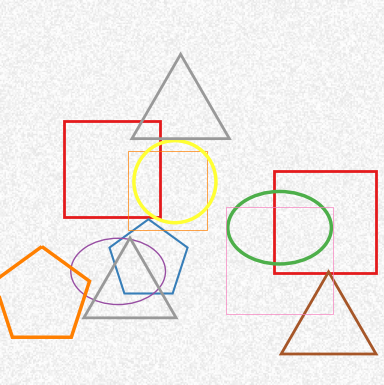[{"shape": "square", "thickness": 2, "radius": 0.66, "center": [0.844, 0.423]}, {"shape": "square", "thickness": 2, "radius": 0.62, "center": [0.29, 0.56]}, {"shape": "pentagon", "thickness": 1.5, "radius": 0.53, "center": [0.386, 0.324]}, {"shape": "oval", "thickness": 2.5, "radius": 0.67, "center": [0.726, 0.409]}, {"shape": "oval", "thickness": 1, "radius": 0.61, "center": [0.307, 0.295]}, {"shape": "square", "thickness": 0.5, "radius": 0.51, "center": [0.434, 0.506]}, {"shape": "pentagon", "thickness": 2.5, "radius": 0.65, "center": [0.109, 0.229]}, {"shape": "circle", "thickness": 2.5, "radius": 0.53, "center": [0.454, 0.528]}, {"shape": "triangle", "thickness": 2, "radius": 0.71, "center": [0.853, 0.152]}, {"shape": "square", "thickness": 0.5, "radius": 0.69, "center": [0.726, 0.323]}, {"shape": "triangle", "thickness": 2, "radius": 0.69, "center": [0.338, 0.244]}, {"shape": "triangle", "thickness": 2, "radius": 0.73, "center": [0.469, 0.713]}]